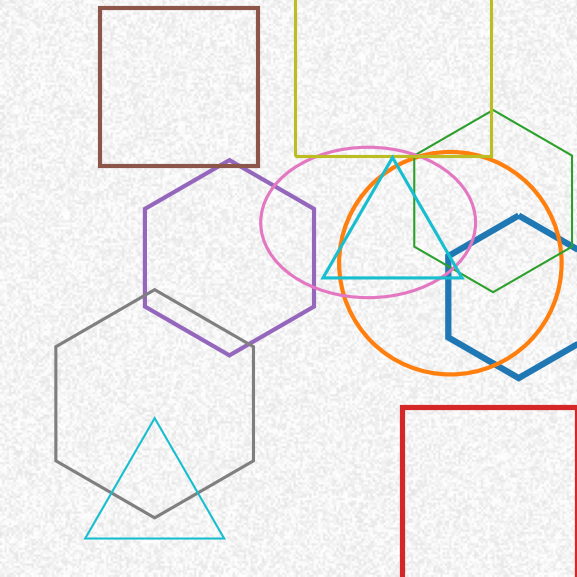[{"shape": "hexagon", "thickness": 3, "radius": 0.7, "center": [0.898, 0.485]}, {"shape": "circle", "thickness": 2, "radius": 0.96, "center": [0.78, 0.543]}, {"shape": "hexagon", "thickness": 1, "radius": 0.79, "center": [0.854, 0.651]}, {"shape": "square", "thickness": 2.5, "radius": 0.76, "center": [0.847, 0.143]}, {"shape": "hexagon", "thickness": 2, "radius": 0.85, "center": [0.397, 0.553]}, {"shape": "square", "thickness": 2, "radius": 0.68, "center": [0.31, 0.848]}, {"shape": "oval", "thickness": 1.5, "radius": 0.93, "center": [0.637, 0.614]}, {"shape": "hexagon", "thickness": 1.5, "radius": 0.99, "center": [0.268, 0.3]}, {"shape": "square", "thickness": 1.5, "radius": 0.85, "center": [0.68, 0.898]}, {"shape": "triangle", "thickness": 1, "radius": 0.69, "center": [0.268, 0.136]}, {"shape": "triangle", "thickness": 1.5, "radius": 0.7, "center": [0.68, 0.587]}]